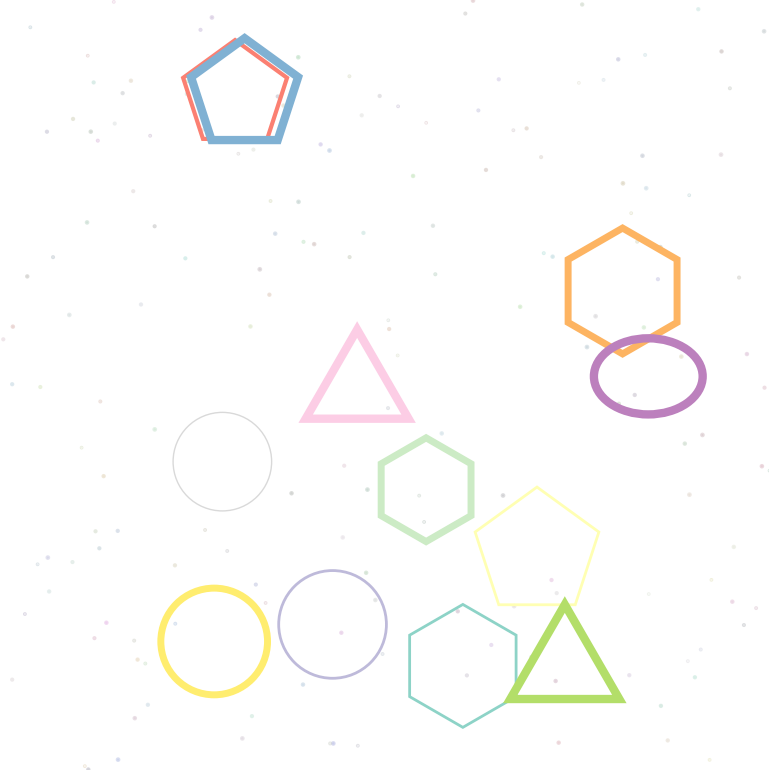[{"shape": "hexagon", "thickness": 1, "radius": 0.4, "center": [0.601, 0.135]}, {"shape": "pentagon", "thickness": 1, "radius": 0.42, "center": [0.697, 0.283]}, {"shape": "circle", "thickness": 1, "radius": 0.35, "center": [0.432, 0.189]}, {"shape": "pentagon", "thickness": 1.5, "radius": 0.35, "center": [0.305, 0.877]}, {"shape": "pentagon", "thickness": 3, "radius": 0.37, "center": [0.318, 0.877]}, {"shape": "hexagon", "thickness": 2.5, "radius": 0.41, "center": [0.809, 0.622]}, {"shape": "triangle", "thickness": 3, "radius": 0.41, "center": [0.734, 0.133]}, {"shape": "triangle", "thickness": 3, "radius": 0.39, "center": [0.464, 0.495]}, {"shape": "circle", "thickness": 0.5, "radius": 0.32, "center": [0.289, 0.4]}, {"shape": "oval", "thickness": 3, "radius": 0.35, "center": [0.842, 0.511]}, {"shape": "hexagon", "thickness": 2.5, "radius": 0.34, "center": [0.553, 0.364]}, {"shape": "circle", "thickness": 2.5, "radius": 0.35, "center": [0.278, 0.167]}]